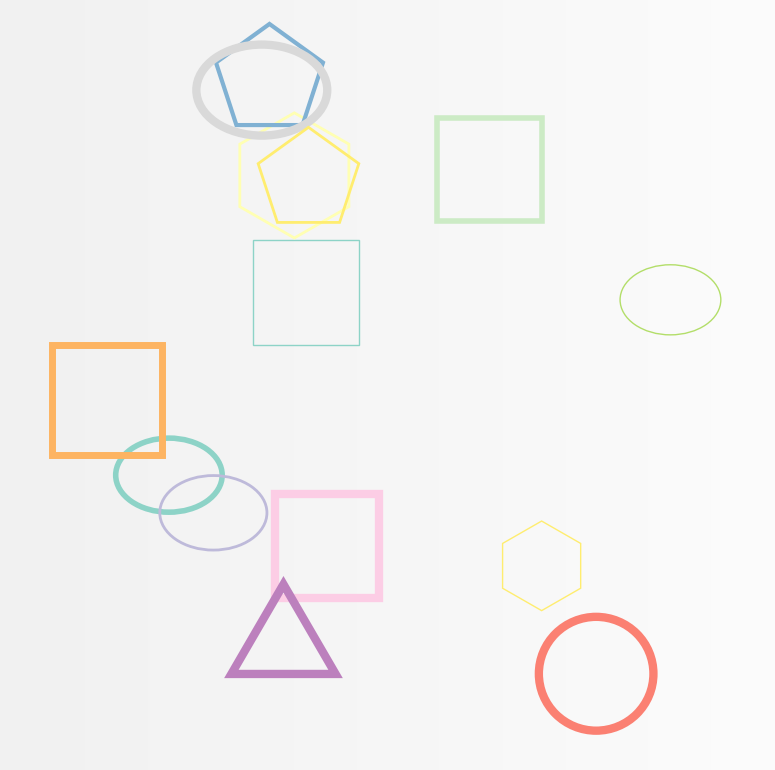[{"shape": "oval", "thickness": 2, "radius": 0.34, "center": [0.218, 0.383]}, {"shape": "square", "thickness": 0.5, "radius": 0.34, "center": [0.395, 0.62]}, {"shape": "hexagon", "thickness": 1, "radius": 0.41, "center": [0.38, 0.772]}, {"shape": "oval", "thickness": 1, "radius": 0.35, "center": [0.275, 0.334]}, {"shape": "circle", "thickness": 3, "radius": 0.37, "center": [0.769, 0.125]}, {"shape": "pentagon", "thickness": 1.5, "radius": 0.36, "center": [0.348, 0.896]}, {"shape": "square", "thickness": 2.5, "radius": 0.36, "center": [0.139, 0.481]}, {"shape": "oval", "thickness": 0.5, "radius": 0.33, "center": [0.865, 0.611]}, {"shape": "square", "thickness": 3, "radius": 0.34, "center": [0.422, 0.291]}, {"shape": "oval", "thickness": 3, "radius": 0.42, "center": [0.338, 0.883]}, {"shape": "triangle", "thickness": 3, "radius": 0.39, "center": [0.366, 0.164]}, {"shape": "square", "thickness": 2, "radius": 0.34, "center": [0.632, 0.78]}, {"shape": "hexagon", "thickness": 0.5, "radius": 0.29, "center": [0.699, 0.265]}, {"shape": "pentagon", "thickness": 1, "radius": 0.34, "center": [0.398, 0.766]}]